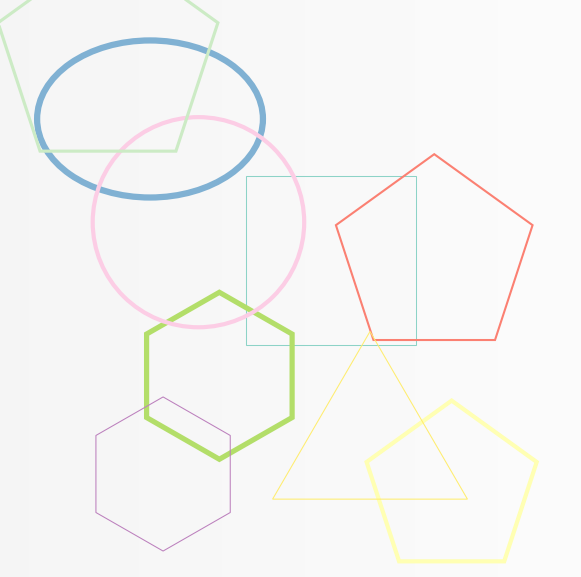[{"shape": "square", "thickness": 0.5, "radius": 0.73, "center": [0.57, 0.548]}, {"shape": "pentagon", "thickness": 2, "radius": 0.77, "center": [0.777, 0.152]}, {"shape": "pentagon", "thickness": 1, "radius": 0.89, "center": [0.747, 0.554]}, {"shape": "oval", "thickness": 3, "radius": 0.97, "center": [0.258, 0.793]}, {"shape": "hexagon", "thickness": 2.5, "radius": 0.72, "center": [0.377, 0.348]}, {"shape": "circle", "thickness": 2, "radius": 0.91, "center": [0.341, 0.614]}, {"shape": "hexagon", "thickness": 0.5, "radius": 0.67, "center": [0.281, 0.178]}, {"shape": "pentagon", "thickness": 1.5, "radius": 0.99, "center": [0.186, 0.898]}, {"shape": "triangle", "thickness": 0.5, "radius": 0.97, "center": [0.637, 0.232]}]